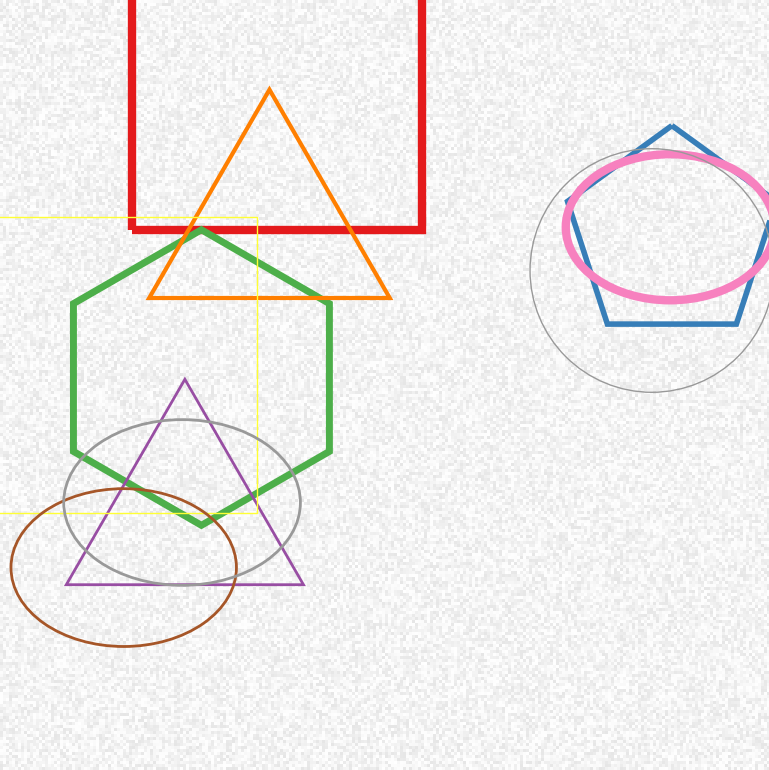[{"shape": "square", "thickness": 3, "radius": 0.94, "center": [0.36, 0.89]}, {"shape": "pentagon", "thickness": 2, "radius": 0.71, "center": [0.873, 0.694]}, {"shape": "hexagon", "thickness": 2.5, "radius": 0.96, "center": [0.262, 0.51]}, {"shape": "triangle", "thickness": 1, "radius": 0.89, "center": [0.24, 0.33]}, {"shape": "triangle", "thickness": 1.5, "radius": 0.9, "center": [0.35, 0.703]}, {"shape": "square", "thickness": 0.5, "radius": 0.96, "center": [0.141, 0.525]}, {"shape": "oval", "thickness": 1, "radius": 0.73, "center": [0.161, 0.263]}, {"shape": "oval", "thickness": 3, "radius": 0.68, "center": [0.87, 0.705]}, {"shape": "oval", "thickness": 1, "radius": 0.77, "center": [0.236, 0.347]}, {"shape": "circle", "thickness": 0.5, "radius": 0.79, "center": [0.847, 0.649]}]